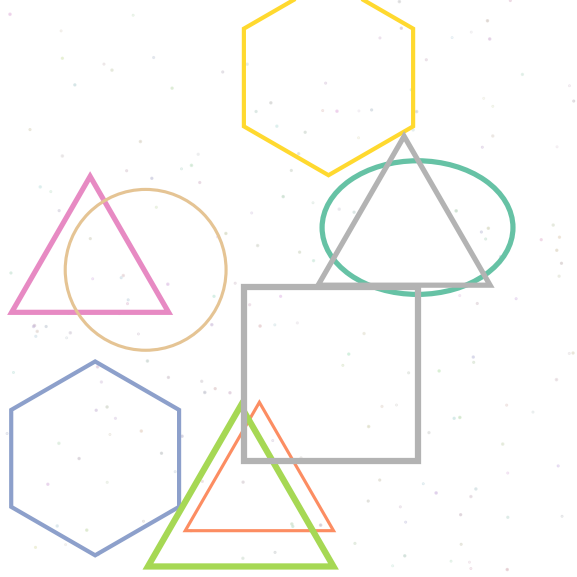[{"shape": "oval", "thickness": 2.5, "radius": 0.83, "center": [0.723, 0.605]}, {"shape": "triangle", "thickness": 1.5, "radius": 0.74, "center": [0.449, 0.154]}, {"shape": "hexagon", "thickness": 2, "radius": 0.84, "center": [0.165, 0.205]}, {"shape": "triangle", "thickness": 2.5, "radius": 0.78, "center": [0.156, 0.537]}, {"shape": "triangle", "thickness": 3, "radius": 0.93, "center": [0.417, 0.111]}, {"shape": "hexagon", "thickness": 2, "radius": 0.85, "center": [0.569, 0.865]}, {"shape": "circle", "thickness": 1.5, "radius": 0.7, "center": [0.252, 0.532]}, {"shape": "square", "thickness": 3, "radius": 0.75, "center": [0.573, 0.352]}, {"shape": "triangle", "thickness": 2.5, "radius": 0.86, "center": [0.7, 0.591]}]